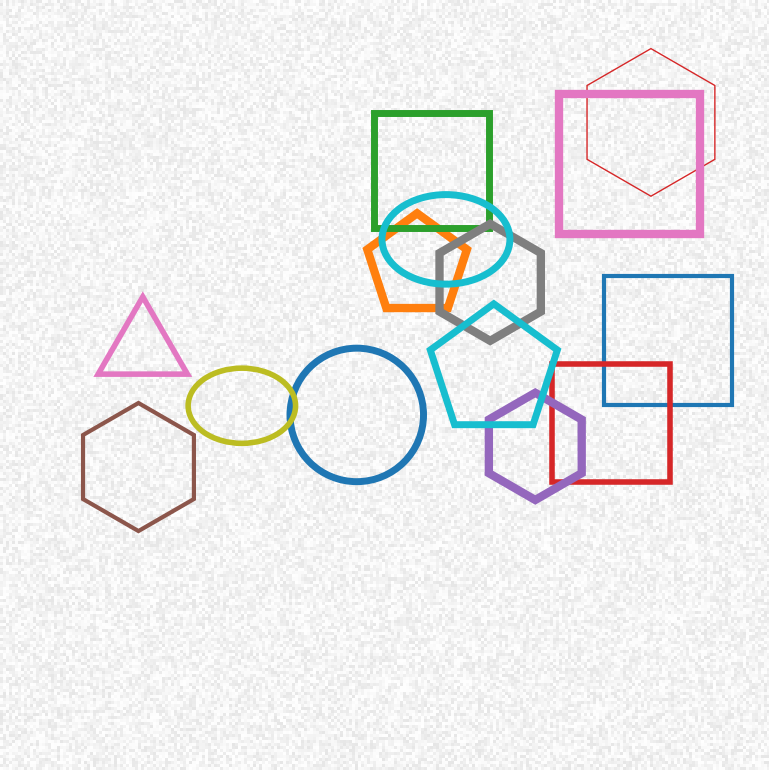[{"shape": "square", "thickness": 1.5, "radius": 0.42, "center": [0.868, 0.558]}, {"shape": "circle", "thickness": 2.5, "radius": 0.43, "center": [0.463, 0.461]}, {"shape": "pentagon", "thickness": 3, "radius": 0.34, "center": [0.542, 0.655]}, {"shape": "square", "thickness": 2.5, "radius": 0.37, "center": [0.56, 0.779]}, {"shape": "square", "thickness": 2, "radius": 0.38, "center": [0.793, 0.45]}, {"shape": "hexagon", "thickness": 0.5, "radius": 0.48, "center": [0.845, 0.841]}, {"shape": "hexagon", "thickness": 3, "radius": 0.35, "center": [0.695, 0.42]}, {"shape": "hexagon", "thickness": 1.5, "radius": 0.42, "center": [0.18, 0.393]}, {"shape": "triangle", "thickness": 2, "radius": 0.33, "center": [0.185, 0.548]}, {"shape": "square", "thickness": 3, "radius": 0.46, "center": [0.817, 0.787]}, {"shape": "hexagon", "thickness": 3, "radius": 0.38, "center": [0.637, 0.633]}, {"shape": "oval", "thickness": 2, "radius": 0.35, "center": [0.314, 0.473]}, {"shape": "oval", "thickness": 2.5, "radius": 0.42, "center": [0.579, 0.689]}, {"shape": "pentagon", "thickness": 2.5, "radius": 0.43, "center": [0.641, 0.519]}]